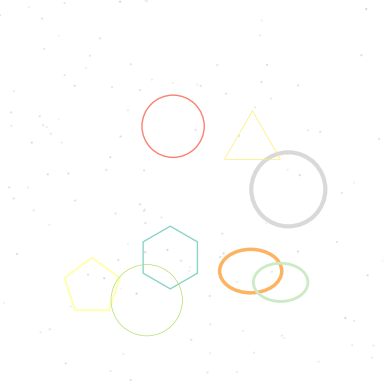[{"shape": "hexagon", "thickness": 1, "radius": 0.41, "center": [0.442, 0.331]}, {"shape": "pentagon", "thickness": 1.5, "radius": 0.38, "center": [0.239, 0.255]}, {"shape": "circle", "thickness": 1, "radius": 0.4, "center": [0.45, 0.672]}, {"shape": "oval", "thickness": 2.5, "radius": 0.4, "center": [0.651, 0.296]}, {"shape": "circle", "thickness": 0.5, "radius": 0.46, "center": [0.381, 0.22]}, {"shape": "circle", "thickness": 3, "radius": 0.48, "center": [0.749, 0.508]}, {"shape": "oval", "thickness": 2, "radius": 0.35, "center": [0.729, 0.267]}, {"shape": "triangle", "thickness": 0.5, "radius": 0.42, "center": [0.656, 0.628]}]